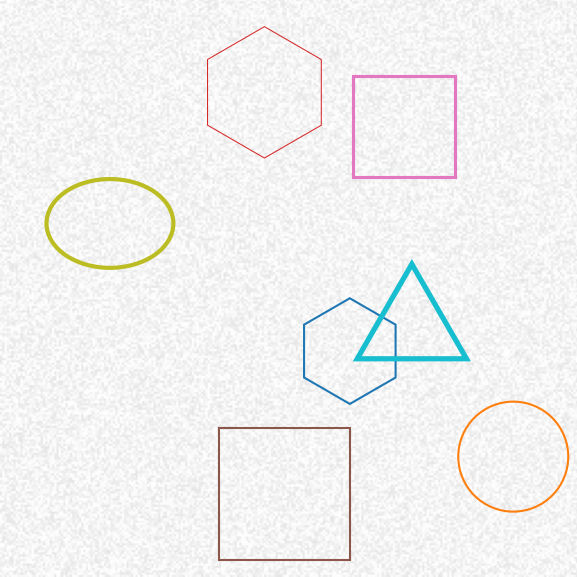[{"shape": "hexagon", "thickness": 1, "radius": 0.46, "center": [0.606, 0.391]}, {"shape": "circle", "thickness": 1, "radius": 0.48, "center": [0.889, 0.208]}, {"shape": "hexagon", "thickness": 0.5, "radius": 0.57, "center": [0.458, 0.839]}, {"shape": "square", "thickness": 1, "radius": 0.57, "center": [0.493, 0.144]}, {"shape": "square", "thickness": 1.5, "radius": 0.44, "center": [0.699, 0.78]}, {"shape": "oval", "thickness": 2, "radius": 0.55, "center": [0.19, 0.612]}, {"shape": "triangle", "thickness": 2.5, "radius": 0.55, "center": [0.713, 0.433]}]